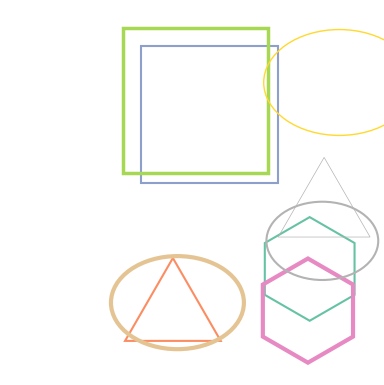[{"shape": "hexagon", "thickness": 1.5, "radius": 0.67, "center": [0.804, 0.301]}, {"shape": "triangle", "thickness": 1.5, "radius": 0.72, "center": [0.449, 0.186]}, {"shape": "square", "thickness": 1.5, "radius": 0.89, "center": [0.544, 0.704]}, {"shape": "hexagon", "thickness": 3, "radius": 0.68, "center": [0.8, 0.193]}, {"shape": "square", "thickness": 2.5, "radius": 0.94, "center": [0.508, 0.739]}, {"shape": "oval", "thickness": 1, "radius": 0.98, "center": [0.881, 0.786]}, {"shape": "oval", "thickness": 3, "radius": 0.86, "center": [0.461, 0.214]}, {"shape": "oval", "thickness": 1.5, "radius": 0.73, "center": [0.837, 0.374]}, {"shape": "triangle", "thickness": 0.5, "radius": 0.69, "center": [0.842, 0.453]}]